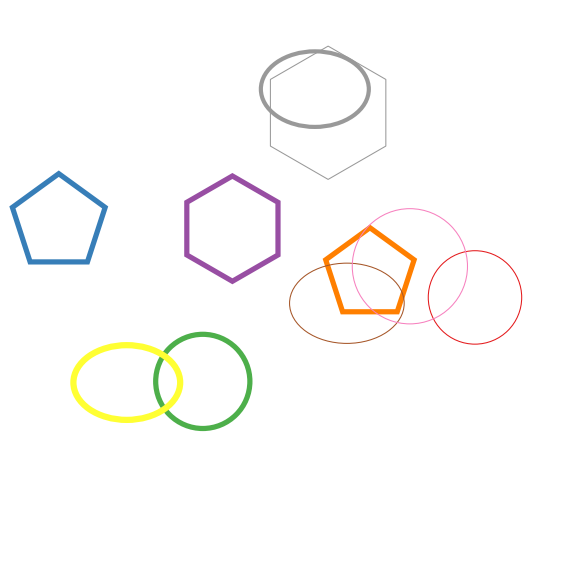[{"shape": "circle", "thickness": 0.5, "radius": 0.4, "center": [0.822, 0.484]}, {"shape": "pentagon", "thickness": 2.5, "radius": 0.42, "center": [0.102, 0.614]}, {"shape": "circle", "thickness": 2.5, "radius": 0.41, "center": [0.351, 0.339]}, {"shape": "hexagon", "thickness": 2.5, "radius": 0.46, "center": [0.402, 0.603]}, {"shape": "pentagon", "thickness": 2.5, "radius": 0.4, "center": [0.641, 0.524]}, {"shape": "oval", "thickness": 3, "radius": 0.46, "center": [0.22, 0.337]}, {"shape": "oval", "thickness": 0.5, "radius": 0.5, "center": [0.601, 0.474]}, {"shape": "circle", "thickness": 0.5, "radius": 0.5, "center": [0.71, 0.538]}, {"shape": "hexagon", "thickness": 0.5, "radius": 0.58, "center": [0.568, 0.804]}, {"shape": "oval", "thickness": 2, "radius": 0.47, "center": [0.545, 0.845]}]